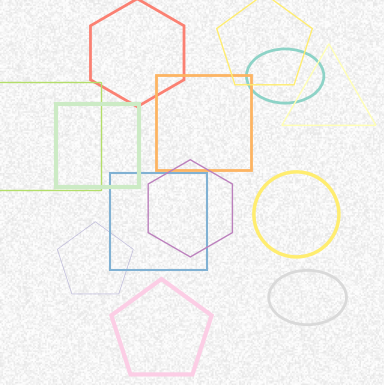[{"shape": "oval", "thickness": 2, "radius": 0.5, "center": [0.741, 0.802]}, {"shape": "triangle", "thickness": 1, "radius": 0.71, "center": [0.854, 0.745]}, {"shape": "pentagon", "thickness": 0.5, "radius": 0.52, "center": [0.248, 0.32]}, {"shape": "hexagon", "thickness": 2, "radius": 0.7, "center": [0.356, 0.863]}, {"shape": "square", "thickness": 1.5, "radius": 0.63, "center": [0.412, 0.425]}, {"shape": "square", "thickness": 2, "radius": 0.62, "center": [0.529, 0.682]}, {"shape": "square", "thickness": 1, "radius": 0.7, "center": [0.122, 0.646]}, {"shape": "pentagon", "thickness": 3, "radius": 0.68, "center": [0.419, 0.138]}, {"shape": "oval", "thickness": 2, "radius": 0.5, "center": [0.799, 0.227]}, {"shape": "hexagon", "thickness": 1, "radius": 0.63, "center": [0.494, 0.459]}, {"shape": "square", "thickness": 3, "radius": 0.54, "center": [0.254, 0.621]}, {"shape": "circle", "thickness": 2.5, "radius": 0.55, "center": [0.77, 0.443]}, {"shape": "pentagon", "thickness": 1, "radius": 0.65, "center": [0.687, 0.885]}]